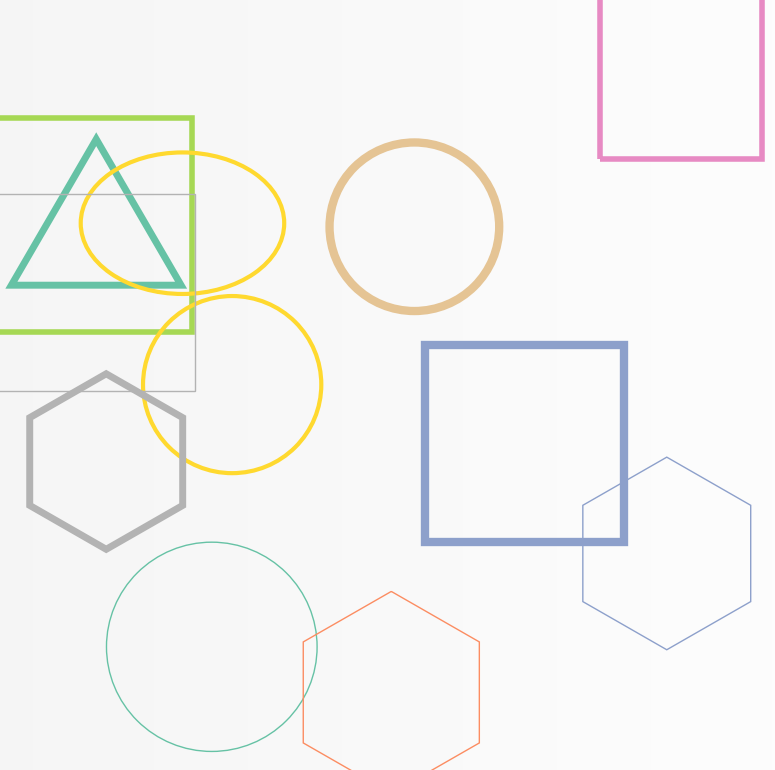[{"shape": "circle", "thickness": 0.5, "radius": 0.68, "center": [0.273, 0.16]}, {"shape": "triangle", "thickness": 2.5, "radius": 0.63, "center": [0.124, 0.693]}, {"shape": "hexagon", "thickness": 0.5, "radius": 0.66, "center": [0.505, 0.101]}, {"shape": "square", "thickness": 3, "radius": 0.64, "center": [0.677, 0.424]}, {"shape": "hexagon", "thickness": 0.5, "radius": 0.63, "center": [0.86, 0.281]}, {"shape": "square", "thickness": 2, "radius": 0.52, "center": [0.878, 0.898]}, {"shape": "square", "thickness": 2, "radius": 0.7, "center": [0.108, 0.708]}, {"shape": "circle", "thickness": 1.5, "radius": 0.58, "center": [0.3, 0.501]}, {"shape": "oval", "thickness": 1.5, "radius": 0.66, "center": [0.235, 0.71]}, {"shape": "circle", "thickness": 3, "radius": 0.55, "center": [0.535, 0.706]}, {"shape": "hexagon", "thickness": 2.5, "radius": 0.57, "center": [0.137, 0.401]}, {"shape": "square", "thickness": 0.5, "radius": 0.64, "center": [0.124, 0.62]}]